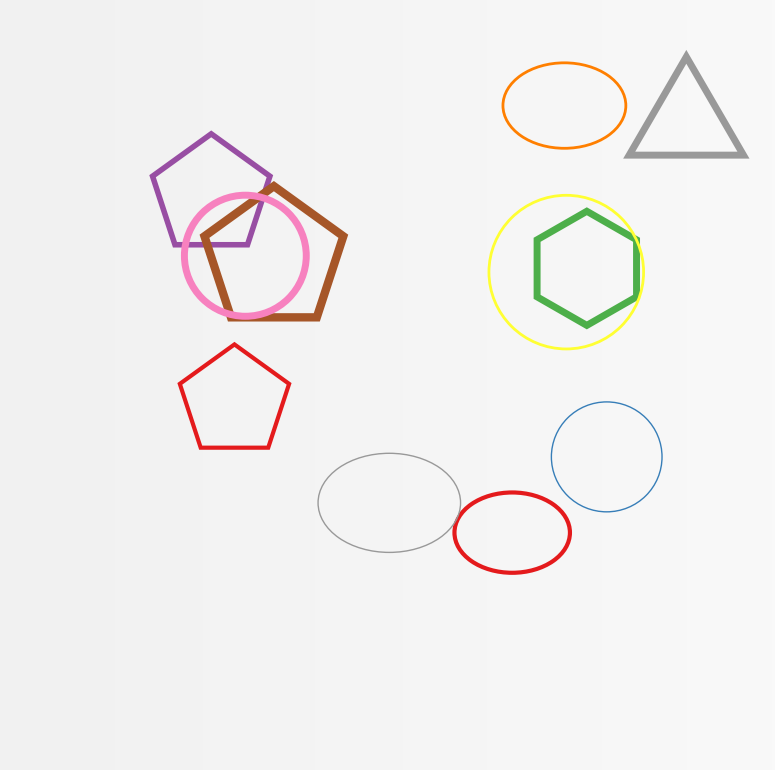[{"shape": "pentagon", "thickness": 1.5, "radius": 0.37, "center": [0.303, 0.479]}, {"shape": "oval", "thickness": 1.5, "radius": 0.37, "center": [0.661, 0.308]}, {"shape": "circle", "thickness": 0.5, "radius": 0.36, "center": [0.783, 0.407]}, {"shape": "hexagon", "thickness": 2.5, "radius": 0.37, "center": [0.757, 0.652]}, {"shape": "pentagon", "thickness": 2, "radius": 0.4, "center": [0.273, 0.747]}, {"shape": "oval", "thickness": 1, "radius": 0.4, "center": [0.728, 0.863]}, {"shape": "circle", "thickness": 1, "radius": 0.5, "center": [0.731, 0.647]}, {"shape": "pentagon", "thickness": 3, "radius": 0.47, "center": [0.353, 0.664]}, {"shape": "circle", "thickness": 2.5, "radius": 0.39, "center": [0.317, 0.668]}, {"shape": "triangle", "thickness": 2.5, "radius": 0.43, "center": [0.886, 0.841]}, {"shape": "oval", "thickness": 0.5, "radius": 0.46, "center": [0.502, 0.347]}]